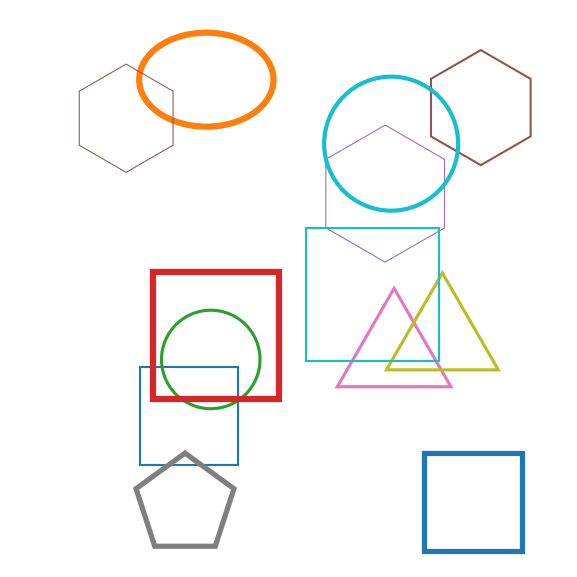[{"shape": "square", "thickness": 1, "radius": 0.43, "center": [0.327, 0.278]}, {"shape": "square", "thickness": 2.5, "radius": 0.42, "center": [0.82, 0.129]}, {"shape": "oval", "thickness": 3, "radius": 0.58, "center": [0.357, 0.861]}, {"shape": "circle", "thickness": 1.5, "radius": 0.43, "center": [0.365, 0.377]}, {"shape": "square", "thickness": 3, "radius": 0.55, "center": [0.374, 0.418]}, {"shape": "hexagon", "thickness": 0.5, "radius": 0.59, "center": [0.667, 0.664]}, {"shape": "hexagon", "thickness": 0.5, "radius": 0.47, "center": [0.218, 0.794]}, {"shape": "hexagon", "thickness": 1, "radius": 0.5, "center": [0.833, 0.813]}, {"shape": "triangle", "thickness": 1.5, "radius": 0.57, "center": [0.682, 0.386]}, {"shape": "pentagon", "thickness": 2.5, "radius": 0.45, "center": [0.32, 0.125]}, {"shape": "triangle", "thickness": 1.5, "radius": 0.56, "center": [0.766, 0.415]}, {"shape": "square", "thickness": 1, "radius": 0.57, "center": [0.646, 0.489]}, {"shape": "circle", "thickness": 2, "radius": 0.58, "center": [0.677, 0.75]}]